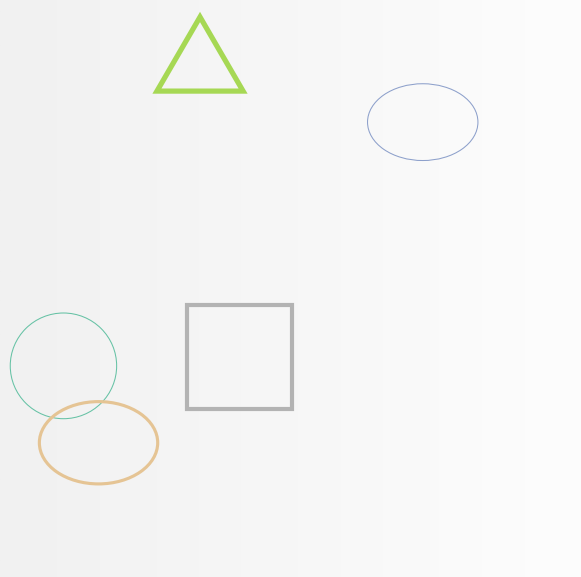[{"shape": "circle", "thickness": 0.5, "radius": 0.46, "center": [0.109, 0.366]}, {"shape": "oval", "thickness": 0.5, "radius": 0.47, "center": [0.727, 0.788]}, {"shape": "triangle", "thickness": 2.5, "radius": 0.43, "center": [0.344, 0.884]}, {"shape": "oval", "thickness": 1.5, "radius": 0.51, "center": [0.17, 0.232]}, {"shape": "square", "thickness": 2, "radius": 0.45, "center": [0.413, 0.381]}]